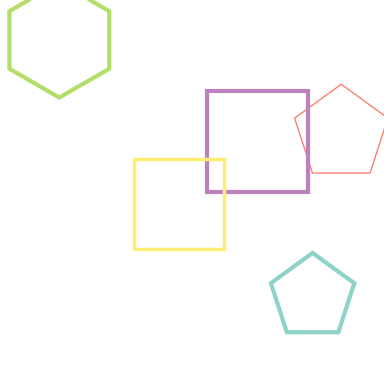[{"shape": "pentagon", "thickness": 3, "radius": 0.57, "center": [0.812, 0.229]}, {"shape": "pentagon", "thickness": 1, "radius": 0.64, "center": [0.886, 0.654]}, {"shape": "hexagon", "thickness": 3, "radius": 0.75, "center": [0.154, 0.896]}, {"shape": "square", "thickness": 3, "radius": 0.66, "center": [0.668, 0.631]}, {"shape": "square", "thickness": 2.5, "radius": 0.59, "center": [0.464, 0.47]}]